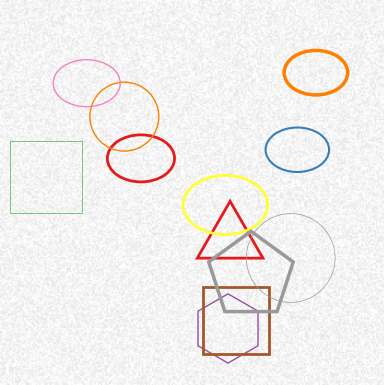[{"shape": "triangle", "thickness": 2, "radius": 0.49, "center": [0.598, 0.379]}, {"shape": "oval", "thickness": 2, "radius": 0.44, "center": [0.366, 0.589]}, {"shape": "oval", "thickness": 1.5, "radius": 0.41, "center": [0.772, 0.611]}, {"shape": "square", "thickness": 0.5, "radius": 0.47, "center": [0.12, 0.54]}, {"shape": "hexagon", "thickness": 1, "radius": 0.45, "center": [0.592, 0.147]}, {"shape": "circle", "thickness": 1, "radius": 0.45, "center": [0.323, 0.697]}, {"shape": "oval", "thickness": 2.5, "radius": 0.41, "center": [0.821, 0.811]}, {"shape": "oval", "thickness": 2, "radius": 0.55, "center": [0.585, 0.468]}, {"shape": "square", "thickness": 2, "radius": 0.43, "center": [0.613, 0.167]}, {"shape": "oval", "thickness": 1, "radius": 0.44, "center": [0.225, 0.784]}, {"shape": "pentagon", "thickness": 2.5, "radius": 0.58, "center": [0.652, 0.284]}, {"shape": "circle", "thickness": 0.5, "radius": 0.58, "center": [0.755, 0.33]}]